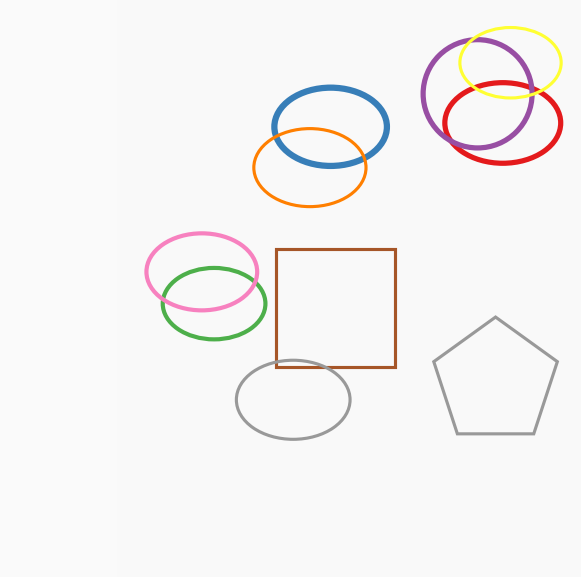[{"shape": "oval", "thickness": 2.5, "radius": 0.5, "center": [0.865, 0.786]}, {"shape": "oval", "thickness": 3, "radius": 0.48, "center": [0.569, 0.78]}, {"shape": "oval", "thickness": 2, "radius": 0.44, "center": [0.368, 0.473]}, {"shape": "circle", "thickness": 2.5, "radius": 0.47, "center": [0.822, 0.837]}, {"shape": "oval", "thickness": 1.5, "radius": 0.48, "center": [0.533, 0.709]}, {"shape": "oval", "thickness": 1.5, "radius": 0.44, "center": [0.878, 0.89]}, {"shape": "square", "thickness": 1.5, "radius": 0.51, "center": [0.577, 0.465]}, {"shape": "oval", "thickness": 2, "radius": 0.48, "center": [0.347, 0.528]}, {"shape": "oval", "thickness": 1.5, "radius": 0.49, "center": [0.504, 0.307]}, {"shape": "pentagon", "thickness": 1.5, "radius": 0.56, "center": [0.853, 0.338]}]